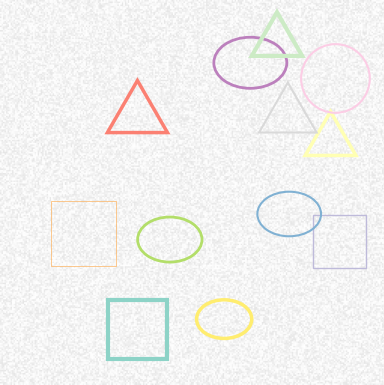[{"shape": "square", "thickness": 3, "radius": 0.38, "center": [0.358, 0.144]}, {"shape": "triangle", "thickness": 2.5, "radius": 0.38, "center": [0.859, 0.634]}, {"shape": "square", "thickness": 1, "radius": 0.35, "center": [0.882, 0.372]}, {"shape": "triangle", "thickness": 2.5, "radius": 0.45, "center": [0.357, 0.701]}, {"shape": "oval", "thickness": 1.5, "radius": 0.41, "center": [0.751, 0.444]}, {"shape": "square", "thickness": 0.5, "radius": 0.43, "center": [0.217, 0.393]}, {"shape": "oval", "thickness": 2, "radius": 0.42, "center": [0.441, 0.378]}, {"shape": "circle", "thickness": 1.5, "radius": 0.45, "center": [0.871, 0.796]}, {"shape": "triangle", "thickness": 1.5, "radius": 0.43, "center": [0.748, 0.699]}, {"shape": "oval", "thickness": 2, "radius": 0.47, "center": [0.65, 0.837]}, {"shape": "triangle", "thickness": 3, "radius": 0.38, "center": [0.719, 0.893]}, {"shape": "oval", "thickness": 2.5, "radius": 0.36, "center": [0.582, 0.171]}]